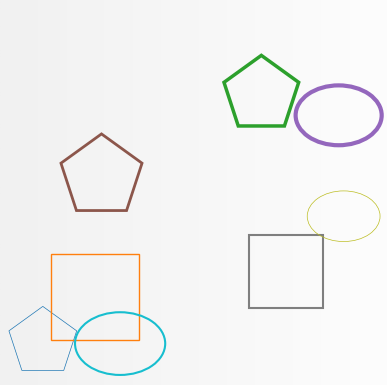[{"shape": "pentagon", "thickness": 0.5, "radius": 0.46, "center": [0.11, 0.112]}, {"shape": "square", "thickness": 1, "radius": 0.56, "center": [0.245, 0.229]}, {"shape": "pentagon", "thickness": 2.5, "radius": 0.51, "center": [0.674, 0.755]}, {"shape": "oval", "thickness": 3, "radius": 0.56, "center": [0.874, 0.7]}, {"shape": "pentagon", "thickness": 2, "radius": 0.55, "center": [0.262, 0.542]}, {"shape": "square", "thickness": 1.5, "radius": 0.47, "center": [0.738, 0.295]}, {"shape": "oval", "thickness": 0.5, "radius": 0.47, "center": [0.887, 0.438]}, {"shape": "oval", "thickness": 1.5, "radius": 0.58, "center": [0.31, 0.108]}]